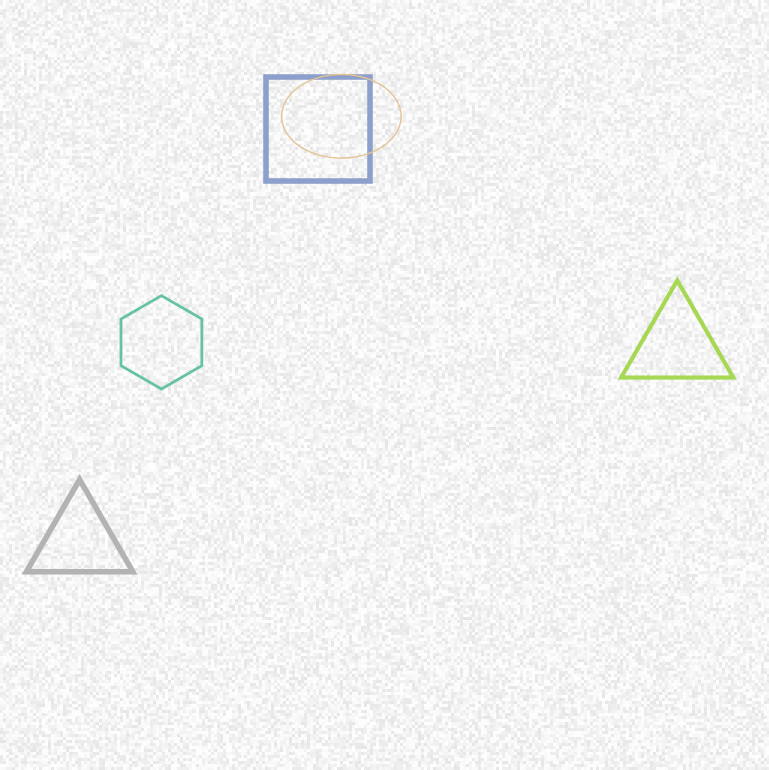[{"shape": "hexagon", "thickness": 1, "radius": 0.3, "center": [0.21, 0.555]}, {"shape": "square", "thickness": 2, "radius": 0.34, "center": [0.413, 0.832]}, {"shape": "triangle", "thickness": 1.5, "radius": 0.42, "center": [0.88, 0.552]}, {"shape": "oval", "thickness": 0.5, "radius": 0.39, "center": [0.443, 0.849]}, {"shape": "triangle", "thickness": 2, "radius": 0.4, "center": [0.103, 0.297]}]